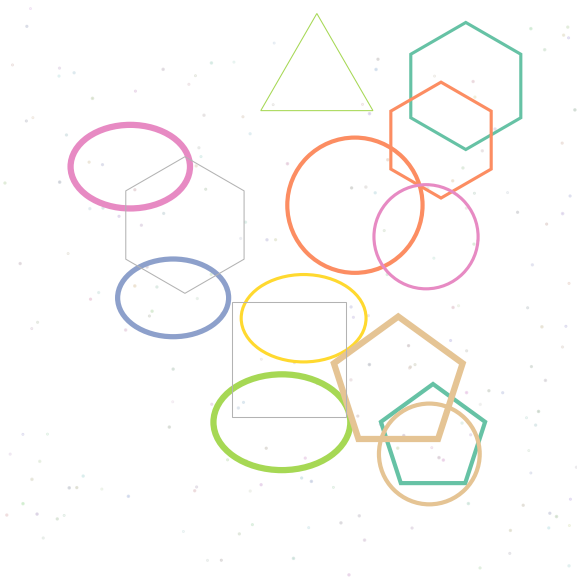[{"shape": "hexagon", "thickness": 1.5, "radius": 0.55, "center": [0.807, 0.85]}, {"shape": "pentagon", "thickness": 2, "radius": 0.47, "center": [0.75, 0.239]}, {"shape": "circle", "thickness": 2, "radius": 0.59, "center": [0.615, 0.644]}, {"shape": "hexagon", "thickness": 1.5, "radius": 0.5, "center": [0.764, 0.757]}, {"shape": "oval", "thickness": 2.5, "radius": 0.48, "center": [0.3, 0.483]}, {"shape": "circle", "thickness": 1.5, "radius": 0.45, "center": [0.738, 0.589]}, {"shape": "oval", "thickness": 3, "radius": 0.52, "center": [0.226, 0.711]}, {"shape": "oval", "thickness": 3, "radius": 0.59, "center": [0.488, 0.268]}, {"shape": "triangle", "thickness": 0.5, "radius": 0.56, "center": [0.549, 0.864]}, {"shape": "oval", "thickness": 1.5, "radius": 0.54, "center": [0.526, 0.448]}, {"shape": "circle", "thickness": 2, "radius": 0.44, "center": [0.743, 0.213]}, {"shape": "pentagon", "thickness": 3, "radius": 0.59, "center": [0.69, 0.334]}, {"shape": "square", "thickness": 0.5, "radius": 0.5, "center": [0.501, 0.376]}, {"shape": "hexagon", "thickness": 0.5, "radius": 0.59, "center": [0.32, 0.609]}]